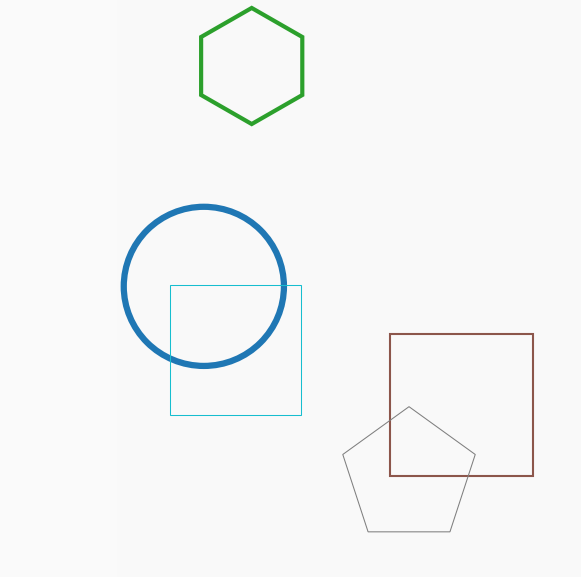[{"shape": "circle", "thickness": 3, "radius": 0.69, "center": [0.351, 0.503]}, {"shape": "hexagon", "thickness": 2, "radius": 0.5, "center": [0.433, 0.885]}, {"shape": "square", "thickness": 1, "radius": 0.61, "center": [0.794, 0.298]}, {"shape": "pentagon", "thickness": 0.5, "radius": 0.6, "center": [0.704, 0.175]}, {"shape": "square", "thickness": 0.5, "radius": 0.56, "center": [0.405, 0.392]}]